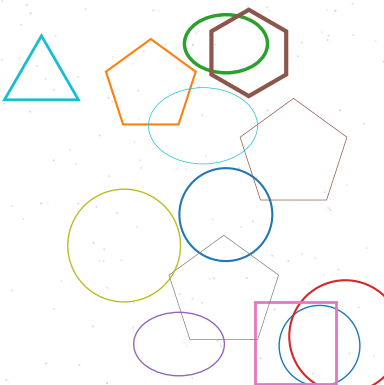[{"shape": "circle", "thickness": 1, "radius": 0.52, "center": [0.83, 0.102]}, {"shape": "circle", "thickness": 1.5, "radius": 0.6, "center": [0.587, 0.443]}, {"shape": "pentagon", "thickness": 1.5, "radius": 0.61, "center": [0.392, 0.776]}, {"shape": "oval", "thickness": 2.5, "radius": 0.54, "center": [0.587, 0.886]}, {"shape": "circle", "thickness": 1.5, "radius": 0.73, "center": [0.897, 0.126]}, {"shape": "oval", "thickness": 1, "radius": 0.59, "center": [0.465, 0.106]}, {"shape": "pentagon", "thickness": 0.5, "radius": 0.73, "center": [0.762, 0.599]}, {"shape": "hexagon", "thickness": 3, "radius": 0.56, "center": [0.646, 0.863]}, {"shape": "square", "thickness": 2, "radius": 0.53, "center": [0.768, 0.109]}, {"shape": "pentagon", "thickness": 0.5, "radius": 0.75, "center": [0.581, 0.239]}, {"shape": "circle", "thickness": 1, "radius": 0.73, "center": [0.322, 0.362]}, {"shape": "triangle", "thickness": 2, "radius": 0.55, "center": [0.108, 0.796]}, {"shape": "oval", "thickness": 0.5, "radius": 0.71, "center": [0.527, 0.673]}]